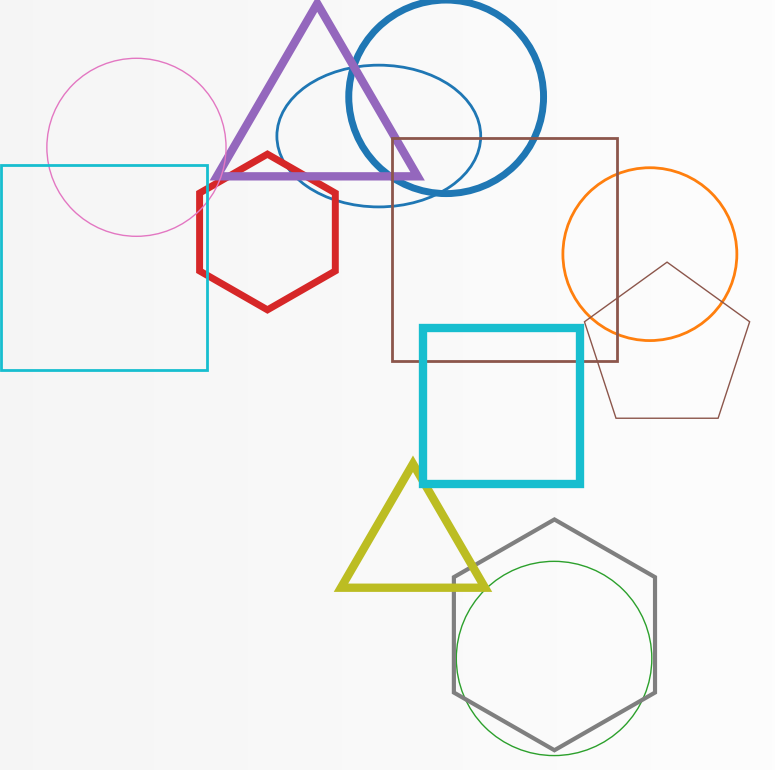[{"shape": "oval", "thickness": 1, "radius": 0.66, "center": [0.489, 0.823]}, {"shape": "circle", "thickness": 2.5, "radius": 0.63, "center": [0.576, 0.874]}, {"shape": "circle", "thickness": 1, "radius": 0.56, "center": [0.839, 0.67]}, {"shape": "circle", "thickness": 0.5, "radius": 0.63, "center": [0.715, 0.145]}, {"shape": "hexagon", "thickness": 2.5, "radius": 0.51, "center": [0.345, 0.699]}, {"shape": "triangle", "thickness": 3, "radius": 0.75, "center": [0.409, 0.846]}, {"shape": "pentagon", "thickness": 0.5, "radius": 0.56, "center": [0.861, 0.547]}, {"shape": "square", "thickness": 1, "radius": 0.72, "center": [0.651, 0.676]}, {"shape": "circle", "thickness": 0.5, "radius": 0.58, "center": [0.176, 0.809]}, {"shape": "hexagon", "thickness": 1.5, "radius": 0.75, "center": [0.715, 0.176]}, {"shape": "triangle", "thickness": 3, "radius": 0.54, "center": [0.533, 0.29]}, {"shape": "square", "thickness": 3, "radius": 0.51, "center": [0.647, 0.472]}, {"shape": "square", "thickness": 1, "radius": 0.66, "center": [0.134, 0.653]}]